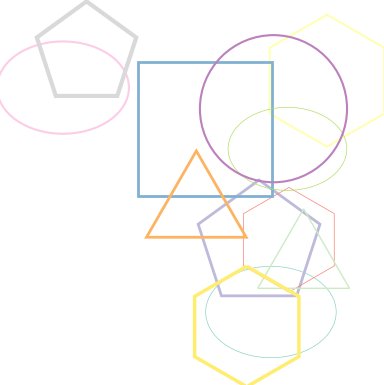[{"shape": "oval", "thickness": 0.5, "radius": 0.85, "center": [0.704, 0.19]}, {"shape": "hexagon", "thickness": 1.5, "radius": 0.86, "center": [0.849, 0.79]}, {"shape": "pentagon", "thickness": 2, "radius": 0.83, "center": [0.673, 0.366]}, {"shape": "hexagon", "thickness": 0.5, "radius": 0.68, "center": [0.75, 0.377]}, {"shape": "square", "thickness": 2, "radius": 0.87, "center": [0.533, 0.664]}, {"shape": "triangle", "thickness": 2, "radius": 0.75, "center": [0.51, 0.459]}, {"shape": "oval", "thickness": 0.5, "radius": 0.77, "center": [0.747, 0.613]}, {"shape": "oval", "thickness": 1.5, "radius": 0.86, "center": [0.164, 0.772]}, {"shape": "pentagon", "thickness": 3, "radius": 0.68, "center": [0.225, 0.861]}, {"shape": "circle", "thickness": 1.5, "radius": 0.96, "center": [0.71, 0.718]}, {"shape": "triangle", "thickness": 1, "radius": 0.69, "center": [0.789, 0.32]}, {"shape": "hexagon", "thickness": 2.5, "radius": 0.78, "center": [0.641, 0.152]}]